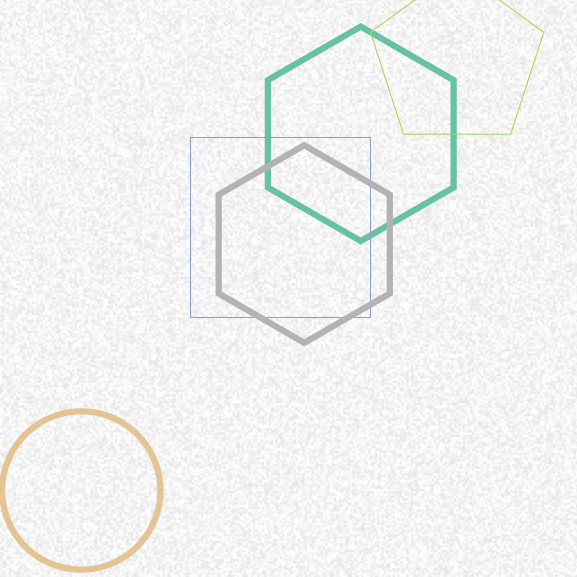[{"shape": "hexagon", "thickness": 3, "radius": 0.93, "center": [0.625, 0.767]}, {"shape": "square", "thickness": 0.5, "radius": 0.78, "center": [0.485, 0.606]}, {"shape": "pentagon", "thickness": 0.5, "radius": 0.79, "center": [0.792, 0.894]}, {"shape": "circle", "thickness": 3, "radius": 0.69, "center": [0.141, 0.15]}, {"shape": "hexagon", "thickness": 3, "radius": 0.86, "center": [0.527, 0.577]}]